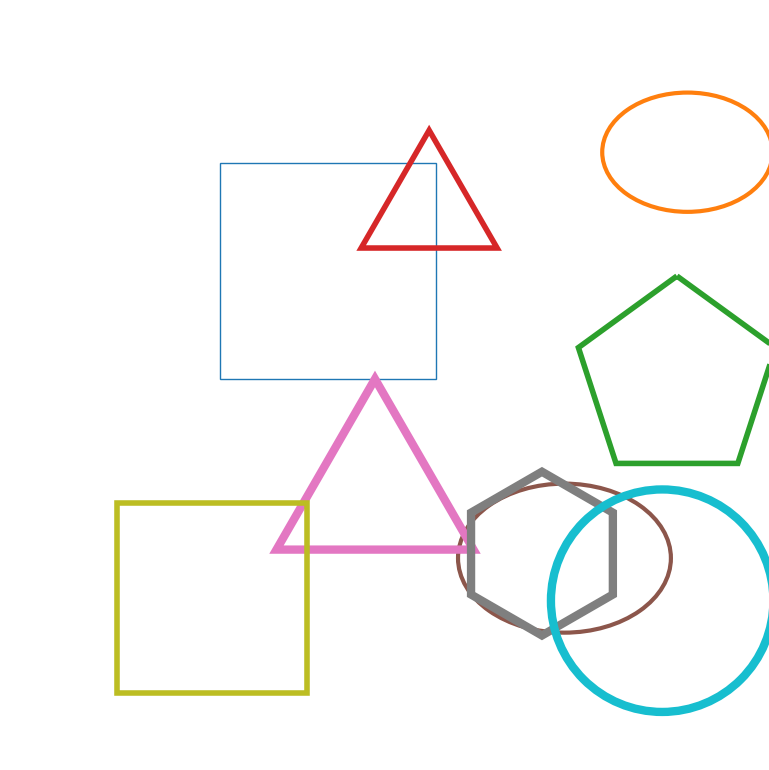[{"shape": "square", "thickness": 0.5, "radius": 0.7, "center": [0.426, 0.648]}, {"shape": "oval", "thickness": 1.5, "radius": 0.55, "center": [0.893, 0.802]}, {"shape": "pentagon", "thickness": 2, "radius": 0.67, "center": [0.879, 0.507]}, {"shape": "triangle", "thickness": 2, "radius": 0.51, "center": [0.557, 0.729]}, {"shape": "oval", "thickness": 1.5, "radius": 0.69, "center": [0.733, 0.275]}, {"shape": "triangle", "thickness": 3, "radius": 0.74, "center": [0.487, 0.36]}, {"shape": "hexagon", "thickness": 3, "radius": 0.53, "center": [0.704, 0.281]}, {"shape": "square", "thickness": 2, "radius": 0.61, "center": [0.275, 0.223]}, {"shape": "circle", "thickness": 3, "radius": 0.72, "center": [0.86, 0.22]}]